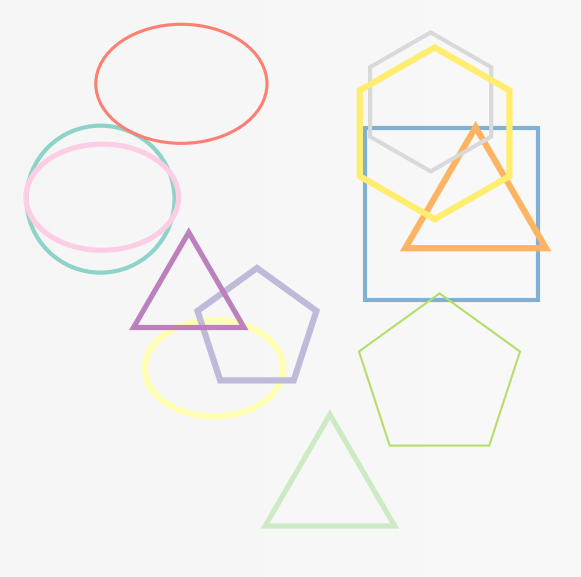[{"shape": "circle", "thickness": 2, "radius": 0.64, "center": [0.173, 0.654]}, {"shape": "oval", "thickness": 3, "radius": 0.6, "center": [0.368, 0.361]}, {"shape": "pentagon", "thickness": 3, "radius": 0.54, "center": [0.442, 0.427]}, {"shape": "oval", "thickness": 1.5, "radius": 0.74, "center": [0.312, 0.854]}, {"shape": "square", "thickness": 2, "radius": 0.75, "center": [0.777, 0.629]}, {"shape": "triangle", "thickness": 3, "radius": 0.7, "center": [0.818, 0.639]}, {"shape": "pentagon", "thickness": 1, "radius": 0.73, "center": [0.756, 0.345]}, {"shape": "oval", "thickness": 2.5, "radius": 0.66, "center": [0.176, 0.658]}, {"shape": "hexagon", "thickness": 2, "radius": 0.6, "center": [0.741, 0.823]}, {"shape": "triangle", "thickness": 2.5, "radius": 0.55, "center": [0.325, 0.487]}, {"shape": "triangle", "thickness": 2.5, "radius": 0.64, "center": [0.568, 0.153]}, {"shape": "hexagon", "thickness": 3, "radius": 0.74, "center": [0.748, 0.768]}]